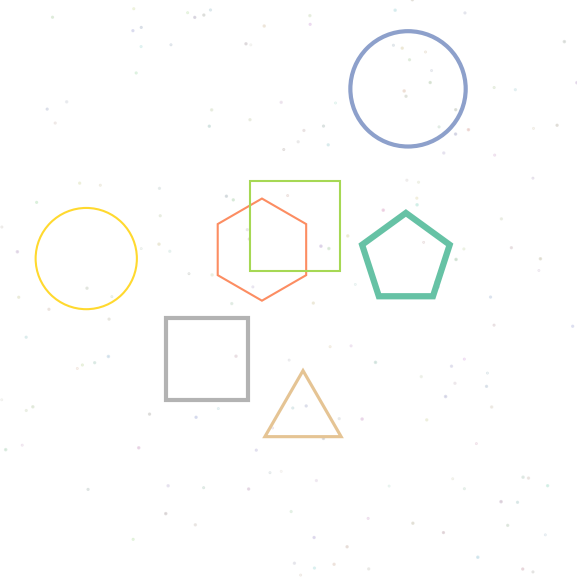[{"shape": "pentagon", "thickness": 3, "radius": 0.4, "center": [0.703, 0.551]}, {"shape": "hexagon", "thickness": 1, "radius": 0.44, "center": [0.454, 0.567]}, {"shape": "circle", "thickness": 2, "radius": 0.5, "center": [0.707, 0.845]}, {"shape": "square", "thickness": 1, "radius": 0.39, "center": [0.511, 0.608]}, {"shape": "circle", "thickness": 1, "radius": 0.44, "center": [0.149, 0.551]}, {"shape": "triangle", "thickness": 1.5, "radius": 0.38, "center": [0.525, 0.281]}, {"shape": "square", "thickness": 2, "radius": 0.35, "center": [0.359, 0.378]}]